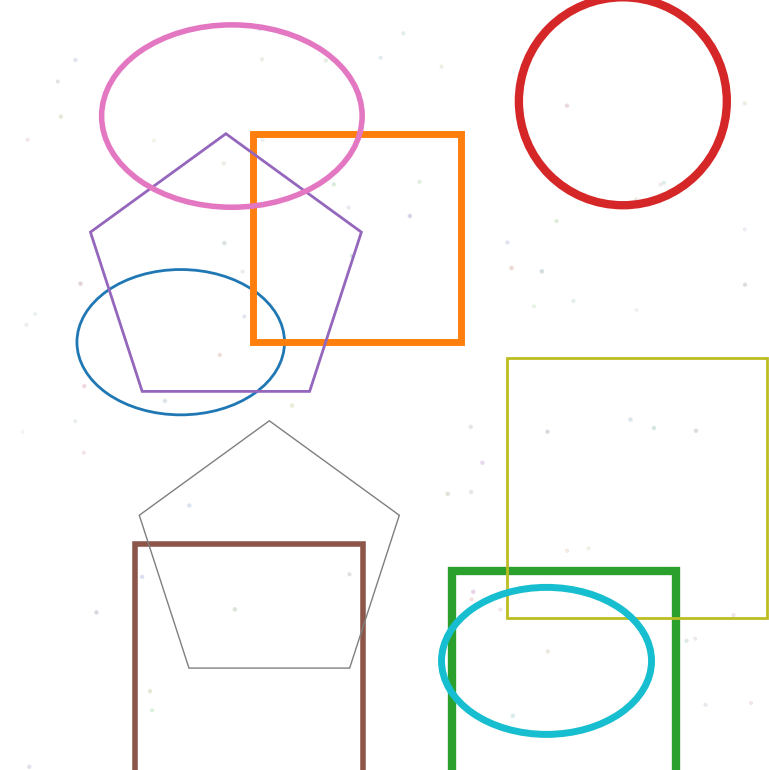[{"shape": "oval", "thickness": 1, "radius": 0.67, "center": [0.235, 0.556]}, {"shape": "square", "thickness": 2.5, "radius": 0.67, "center": [0.464, 0.691]}, {"shape": "square", "thickness": 3, "radius": 0.73, "center": [0.733, 0.113]}, {"shape": "circle", "thickness": 3, "radius": 0.68, "center": [0.809, 0.868]}, {"shape": "pentagon", "thickness": 1, "radius": 0.92, "center": [0.293, 0.641]}, {"shape": "square", "thickness": 2, "radius": 0.74, "center": [0.323, 0.146]}, {"shape": "oval", "thickness": 2, "radius": 0.85, "center": [0.301, 0.849]}, {"shape": "pentagon", "thickness": 0.5, "radius": 0.89, "center": [0.35, 0.276]}, {"shape": "square", "thickness": 1, "radius": 0.85, "center": [0.827, 0.366]}, {"shape": "oval", "thickness": 2.5, "radius": 0.68, "center": [0.71, 0.142]}]